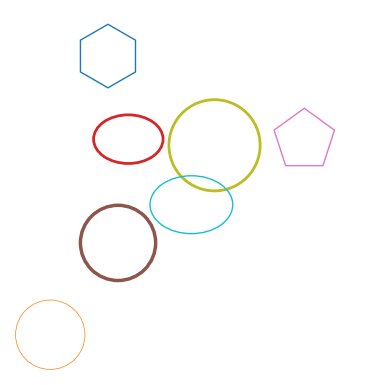[{"shape": "hexagon", "thickness": 1, "radius": 0.41, "center": [0.28, 0.854]}, {"shape": "circle", "thickness": 0.5, "radius": 0.45, "center": [0.131, 0.131]}, {"shape": "oval", "thickness": 2, "radius": 0.45, "center": [0.333, 0.639]}, {"shape": "circle", "thickness": 2.5, "radius": 0.49, "center": [0.307, 0.369]}, {"shape": "pentagon", "thickness": 1, "radius": 0.41, "center": [0.79, 0.636]}, {"shape": "circle", "thickness": 2, "radius": 0.59, "center": [0.557, 0.623]}, {"shape": "oval", "thickness": 1, "radius": 0.54, "center": [0.497, 0.468]}]